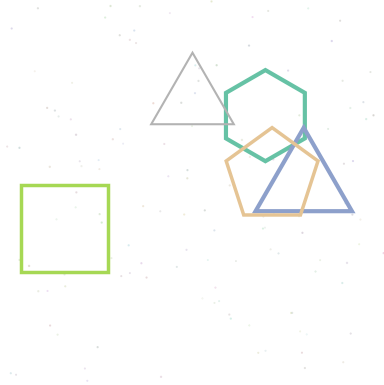[{"shape": "hexagon", "thickness": 3, "radius": 0.59, "center": [0.689, 0.7]}, {"shape": "triangle", "thickness": 3, "radius": 0.72, "center": [0.789, 0.524]}, {"shape": "square", "thickness": 2.5, "radius": 0.57, "center": [0.168, 0.407]}, {"shape": "pentagon", "thickness": 2.5, "radius": 0.63, "center": [0.707, 0.543]}, {"shape": "triangle", "thickness": 1.5, "radius": 0.62, "center": [0.5, 0.739]}]